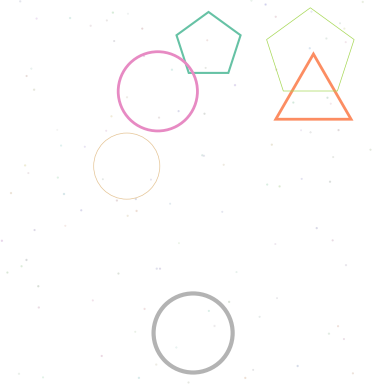[{"shape": "pentagon", "thickness": 1.5, "radius": 0.44, "center": [0.542, 0.881]}, {"shape": "triangle", "thickness": 2, "radius": 0.56, "center": [0.814, 0.747]}, {"shape": "circle", "thickness": 2, "radius": 0.51, "center": [0.41, 0.763]}, {"shape": "pentagon", "thickness": 0.5, "radius": 0.6, "center": [0.806, 0.86]}, {"shape": "circle", "thickness": 0.5, "radius": 0.43, "center": [0.329, 0.569]}, {"shape": "circle", "thickness": 3, "radius": 0.51, "center": [0.502, 0.135]}]